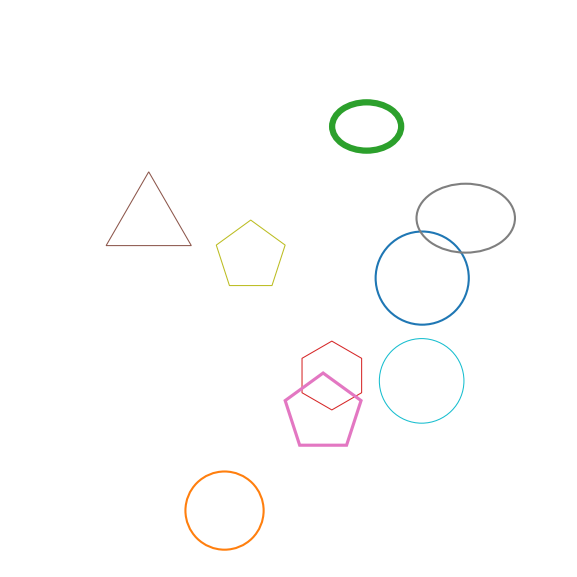[{"shape": "circle", "thickness": 1, "radius": 0.4, "center": [0.731, 0.518]}, {"shape": "circle", "thickness": 1, "radius": 0.34, "center": [0.389, 0.115]}, {"shape": "oval", "thickness": 3, "radius": 0.3, "center": [0.635, 0.78]}, {"shape": "hexagon", "thickness": 0.5, "radius": 0.3, "center": [0.575, 0.349]}, {"shape": "triangle", "thickness": 0.5, "radius": 0.43, "center": [0.258, 0.616]}, {"shape": "pentagon", "thickness": 1.5, "radius": 0.35, "center": [0.56, 0.284]}, {"shape": "oval", "thickness": 1, "radius": 0.43, "center": [0.806, 0.621]}, {"shape": "pentagon", "thickness": 0.5, "radius": 0.31, "center": [0.434, 0.555]}, {"shape": "circle", "thickness": 0.5, "radius": 0.37, "center": [0.73, 0.34]}]